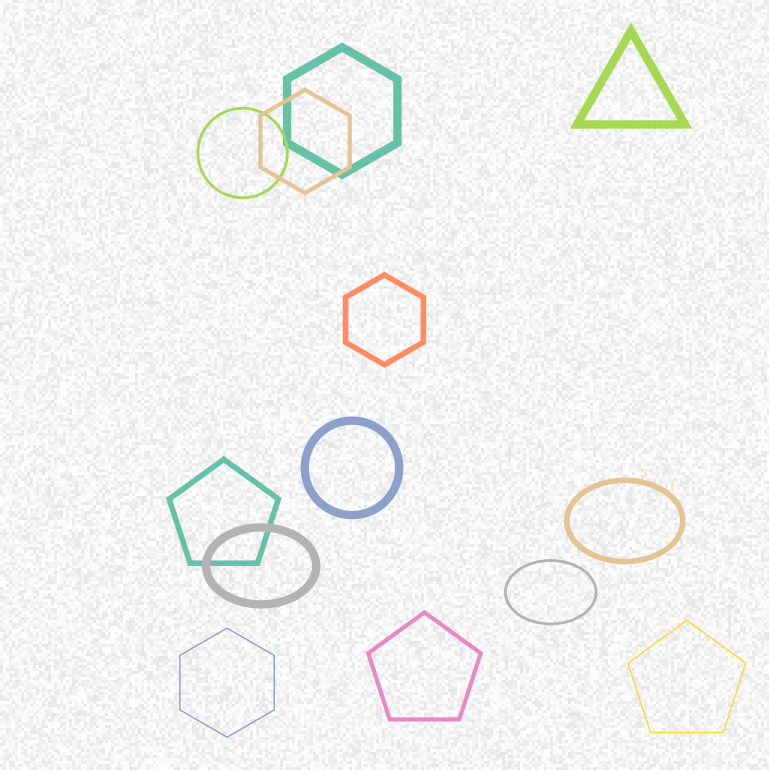[{"shape": "hexagon", "thickness": 3, "radius": 0.41, "center": [0.444, 0.856]}, {"shape": "pentagon", "thickness": 2, "radius": 0.37, "center": [0.291, 0.329]}, {"shape": "hexagon", "thickness": 2, "radius": 0.29, "center": [0.499, 0.585]}, {"shape": "circle", "thickness": 3, "radius": 0.31, "center": [0.457, 0.392]}, {"shape": "hexagon", "thickness": 0.5, "radius": 0.35, "center": [0.295, 0.113]}, {"shape": "pentagon", "thickness": 1.5, "radius": 0.38, "center": [0.551, 0.128]}, {"shape": "triangle", "thickness": 3, "radius": 0.41, "center": [0.819, 0.879]}, {"shape": "circle", "thickness": 1, "radius": 0.29, "center": [0.315, 0.801]}, {"shape": "pentagon", "thickness": 0.5, "radius": 0.4, "center": [0.892, 0.114]}, {"shape": "hexagon", "thickness": 1.5, "radius": 0.33, "center": [0.396, 0.816]}, {"shape": "oval", "thickness": 2, "radius": 0.38, "center": [0.811, 0.323]}, {"shape": "oval", "thickness": 1, "radius": 0.29, "center": [0.715, 0.231]}, {"shape": "oval", "thickness": 3, "radius": 0.36, "center": [0.339, 0.265]}]